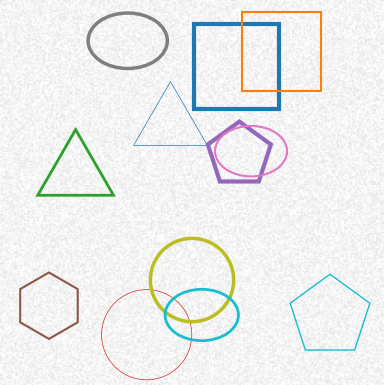[{"shape": "triangle", "thickness": 0.5, "radius": 0.55, "center": [0.443, 0.677]}, {"shape": "square", "thickness": 3, "radius": 0.55, "center": [0.615, 0.827]}, {"shape": "square", "thickness": 1.5, "radius": 0.51, "center": [0.732, 0.866]}, {"shape": "triangle", "thickness": 2, "radius": 0.57, "center": [0.196, 0.55]}, {"shape": "circle", "thickness": 0.5, "radius": 0.59, "center": [0.381, 0.131]}, {"shape": "pentagon", "thickness": 3, "radius": 0.43, "center": [0.622, 0.598]}, {"shape": "hexagon", "thickness": 1.5, "radius": 0.43, "center": [0.127, 0.206]}, {"shape": "oval", "thickness": 1.5, "radius": 0.47, "center": [0.652, 0.607]}, {"shape": "oval", "thickness": 2.5, "radius": 0.51, "center": [0.332, 0.894]}, {"shape": "circle", "thickness": 2.5, "radius": 0.54, "center": [0.499, 0.273]}, {"shape": "pentagon", "thickness": 1, "radius": 0.54, "center": [0.857, 0.179]}, {"shape": "oval", "thickness": 2, "radius": 0.48, "center": [0.524, 0.182]}]